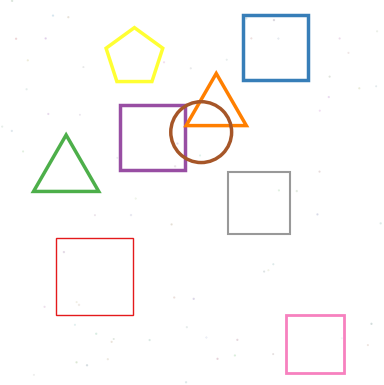[{"shape": "square", "thickness": 1, "radius": 0.5, "center": [0.245, 0.282]}, {"shape": "square", "thickness": 2.5, "radius": 0.42, "center": [0.716, 0.878]}, {"shape": "triangle", "thickness": 2.5, "radius": 0.49, "center": [0.172, 0.552]}, {"shape": "square", "thickness": 2.5, "radius": 0.42, "center": [0.397, 0.643]}, {"shape": "triangle", "thickness": 2.5, "radius": 0.45, "center": [0.562, 0.719]}, {"shape": "pentagon", "thickness": 2.5, "radius": 0.39, "center": [0.349, 0.851]}, {"shape": "circle", "thickness": 2.5, "radius": 0.4, "center": [0.523, 0.657]}, {"shape": "square", "thickness": 2, "radius": 0.38, "center": [0.819, 0.105]}, {"shape": "square", "thickness": 1.5, "radius": 0.4, "center": [0.673, 0.473]}]